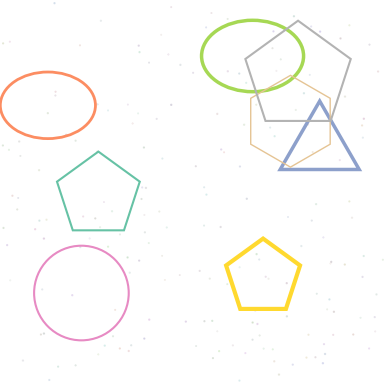[{"shape": "pentagon", "thickness": 1.5, "radius": 0.57, "center": [0.256, 0.493]}, {"shape": "oval", "thickness": 2, "radius": 0.62, "center": [0.124, 0.726]}, {"shape": "triangle", "thickness": 2.5, "radius": 0.59, "center": [0.83, 0.619]}, {"shape": "circle", "thickness": 1.5, "radius": 0.61, "center": [0.211, 0.239]}, {"shape": "oval", "thickness": 2.5, "radius": 0.66, "center": [0.656, 0.855]}, {"shape": "pentagon", "thickness": 3, "radius": 0.5, "center": [0.683, 0.279]}, {"shape": "hexagon", "thickness": 1, "radius": 0.6, "center": [0.754, 0.685]}, {"shape": "pentagon", "thickness": 1.5, "radius": 0.72, "center": [0.774, 0.802]}]